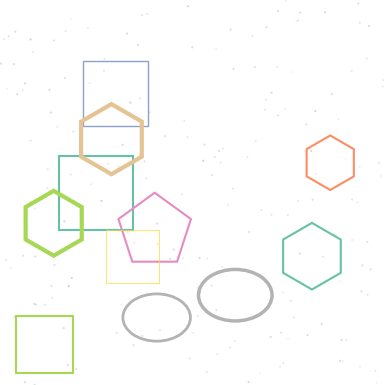[{"shape": "square", "thickness": 1.5, "radius": 0.48, "center": [0.249, 0.5]}, {"shape": "hexagon", "thickness": 1.5, "radius": 0.43, "center": [0.81, 0.335]}, {"shape": "hexagon", "thickness": 1.5, "radius": 0.35, "center": [0.858, 0.577]}, {"shape": "square", "thickness": 1, "radius": 0.43, "center": [0.3, 0.757]}, {"shape": "pentagon", "thickness": 1.5, "radius": 0.49, "center": [0.402, 0.4]}, {"shape": "hexagon", "thickness": 3, "radius": 0.42, "center": [0.139, 0.42]}, {"shape": "square", "thickness": 1.5, "radius": 0.37, "center": [0.116, 0.105]}, {"shape": "square", "thickness": 0.5, "radius": 0.34, "center": [0.344, 0.333]}, {"shape": "hexagon", "thickness": 3, "radius": 0.46, "center": [0.289, 0.639]}, {"shape": "oval", "thickness": 2.5, "radius": 0.48, "center": [0.611, 0.233]}, {"shape": "oval", "thickness": 2, "radius": 0.44, "center": [0.407, 0.175]}]